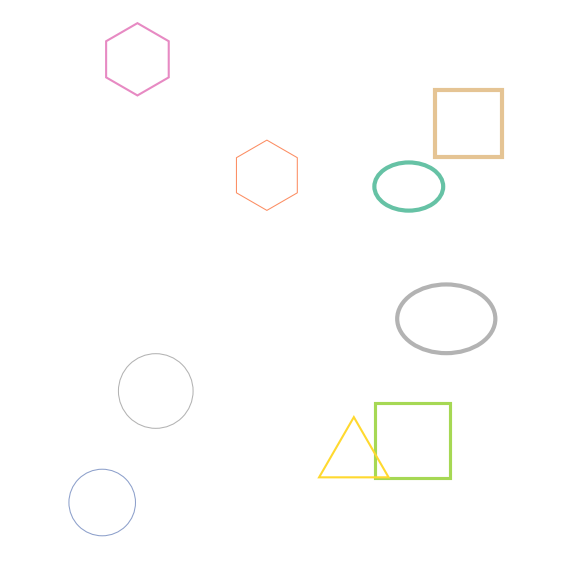[{"shape": "oval", "thickness": 2, "radius": 0.3, "center": [0.708, 0.676]}, {"shape": "hexagon", "thickness": 0.5, "radius": 0.3, "center": [0.462, 0.696]}, {"shape": "circle", "thickness": 0.5, "radius": 0.29, "center": [0.177, 0.129]}, {"shape": "hexagon", "thickness": 1, "radius": 0.31, "center": [0.238, 0.896]}, {"shape": "square", "thickness": 1.5, "radius": 0.32, "center": [0.714, 0.236]}, {"shape": "triangle", "thickness": 1, "radius": 0.35, "center": [0.613, 0.207]}, {"shape": "square", "thickness": 2, "radius": 0.29, "center": [0.811, 0.785]}, {"shape": "oval", "thickness": 2, "radius": 0.42, "center": [0.773, 0.447]}, {"shape": "circle", "thickness": 0.5, "radius": 0.32, "center": [0.27, 0.322]}]